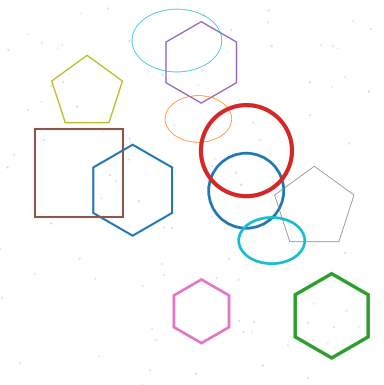[{"shape": "hexagon", "thickness": 1.5, "radius": 0.59, "center": [0.345, 0.506]}, {"shape": "circle", "thickness": 2, "radius": 0.49, "center": [0.639, 0.505]}, {"shape": "oval", "thickness": 0.5, "radius": 0.43, "center": [0.515, 0.691]}, {"shape": "hexagon", "thickness": 2.5, "radius": 0.55, "center": [0.862, 0.18]}, {"shape": "circle", "thickness": 3, "radius": 0.59, "center": [0.64, 0.609]}, {"shape": "hexagon", "thickness": 1, "radius": 0.53, "center": [0.523, 0.838]}, {"shape": "square", "thickness": 1.5, "radius": 0.57, "center": [0.204, 0.551]}, {"shape": "hexagon", "thickness": 2, "radius": 0.41, "center": [0.523, 0.191]}, {"shape": "pentagon", "thickness": 0.5, "radius": 0.54, "center": [0.816, 0.46]}, {"shape": "pentagon", "thickness": 1, "radius": 0.48, "center": [0.226, 0.76]}, {"shape": "oval", "thickness": 0.5, "radius": 0.58, "center": [0.459, 0.895]}, {"shape": "oval", "thickness": 2, "radius": 0.43, "center": [0.706, 0.375]}]